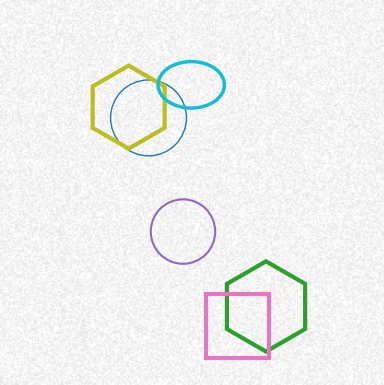[{"shape": "circle", "thickness": 1, "radius": 0.49, "center": [0.386, 0.694]}, {"shape": "hexagon", "thickness": 3, "radius": 0.59, "center": [0.691, 0.204]}, {"shape": "circle", "thickness": 1.5, "radius": 0.42, "center": [0.475, 0.399]}, {"shape": "square", "thickness": 3, "radius": 0.41, "center": [0.617, 0.153]}, {"shape": "hexagon", "thickness": 3, "radius": 0.54, "center": [0.334, 0.722]}, {"shape": "oval", "thickness": 2.5, "radius": 0.43, "center": [0.497, 0.78]}]